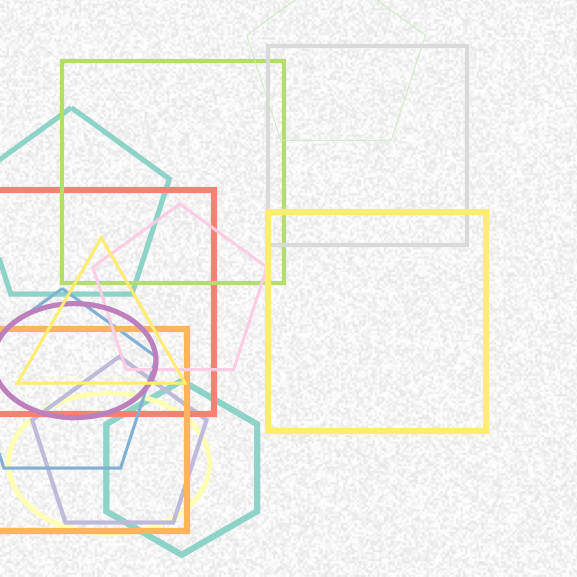[{"shape": "pentagon", "thickness": 2.5, "radius": 0.89, "center": [0.124, 0.634]}, {"shape": "hexagon", "thickness": 3, "radius": 0.75, "center": [0.315, 0.189]}, {"shape": "oval", "thickness": 2.5, "radius": 0.87, "center": [0.189, 0.197]}, {"shape": "pentagon", "thickness": 2, "radius": 0.79, "center": [0.207, 0.223]}, {"shape": "square", "thickness": 3, "radius": 0.97, "center": [0.176, 0.476]}, {"shape": "pentagon", "thickness": 1.5, "radius": 0.86, "center": [0.108, 0.328]}, {"shape": "square", "thickness": 3, "radius": 0.88, "center": [0.148, 0.255]}, {"shape": "square", "thickness": 2, "radius": 0.96, "center": [0.3, 0.702]}, {"shape": "pentagon", "thickness": 1.5, "radius": 0.79, "center": [0.311, 0.487]}, {"shape": "square", "thickness": 2, "radius": 0.86, "center": [0.637, 0.747]}, {"shape": "oval", "thickness": 2.5, "radius": 0.71, "center": [0.129, 0.375]}, {"shape": "pentagon", "thickness": 0.5, "radius": 0.81, "center": [0.582, 0.888]}, {"shape": "square", "thickness": 3, "radius": 0.95, "center": [0.652, 0.442]}, {"shape": "triangle", "thickness": 1.5, "radius": 0.84, "center": [0.175, 0.42]}]